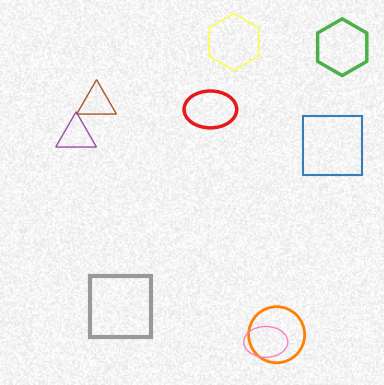[{"shape": "oval", "thickness": 2.5, "radius": 0.34, "center": [0.546, 0.716]}, {"shape": "square", "thickness": 1.5, "radius": 0.38, "center": [0.864, 0.622]}, {"shape": "hexagon", "thickness": 2.5, "radius": 0.37, "center": [0.889, 0.877]}, {"shape": "triangle", "thickness": 1, "radius": 0.31, "center": [0.198, 0.649]}, {"shape": "circle", "thickness": 2, "radius": 0.36, "center": [0.719, 0.131]}, {"shape": "hexagon", "thickness": 1, "radius": 0.37, "center": [0.607, 0.891]}, {"shape": "triangle", "thickness": 1, "radius": 0.3, "center": [0.251, 0.733]}, {"shape": "oval", "thickness": 1, "radius": 0.29, "center": [0.69, 0.112]}, {"shape": "square", "thickness": 3, "radius": 0.4, "center": [0.313, 0.204]}]